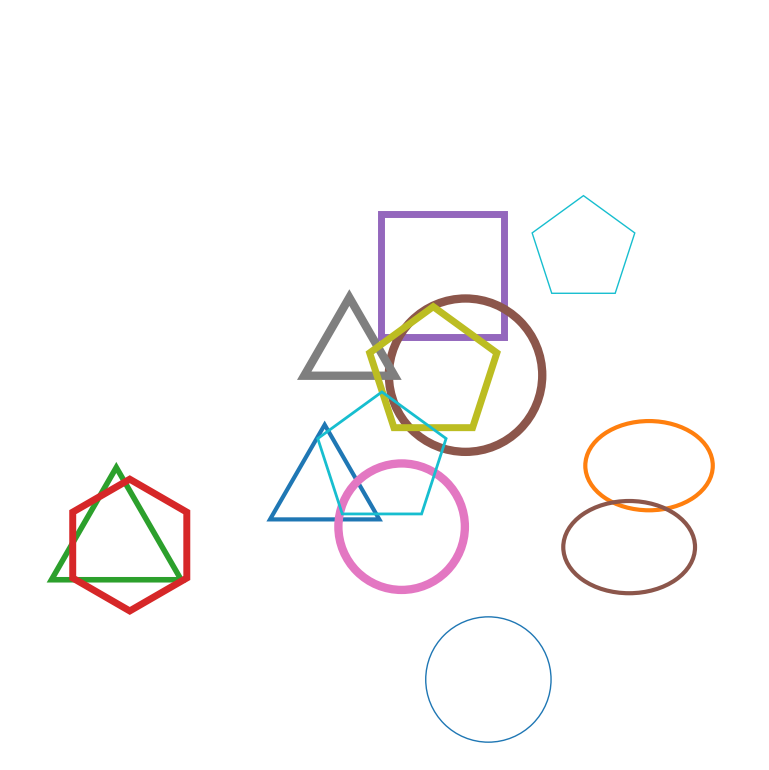[{"shape": "circle", "thickness": 0.5, "radius": 0.41, "center": [0.634, 0.118]}, {"shape": "triangle", "thickness": 1.5, "radius": 0.41, "center": [0.422, 0.366]}, {"shape": "oval", "thickness": 1.5, "radius": 0.41, "center": [0.843, 0.395]}, {"shape": "triangle", "thickness": 2, "radius": 0.49, "center": [0.151, 0.296]}, {"shape": "hexagon", "thickness": 2.5, "radius": 0.43, "center": [0.169, 0.292]}, {"shape": "square", "thickness": 2.5, "radius": 0.4, "center": [0.574, 0.642]}, {"shape": "circle", "thickness": 3, "radius": 0.5, "center": [0.605, 0.513]}, {"shape": "oval", "thickness": 1.5, "radius": 0.43, "center": [0.817, 0.289]}, {"shape": "circle", "thickness": 3, "radius": 0.41, "center": [0.522, 0.316]}, {"shape": "triangle", "thickness": 3, "radius": 0.34, "center": [0.454, 0.546]}, {"shape": "pentagon", "thickness": 2.5, "radius": 0.43, "center": [0.563, 0.515]}, {"shape": "pentagon", "thickness": 0.5, "radius": 0.35, "center": [0.758, 0.676]}, {"shape": "pentagon", "thickness": 1, "radius": 0.44, "center": [0.496, 0.403]}]